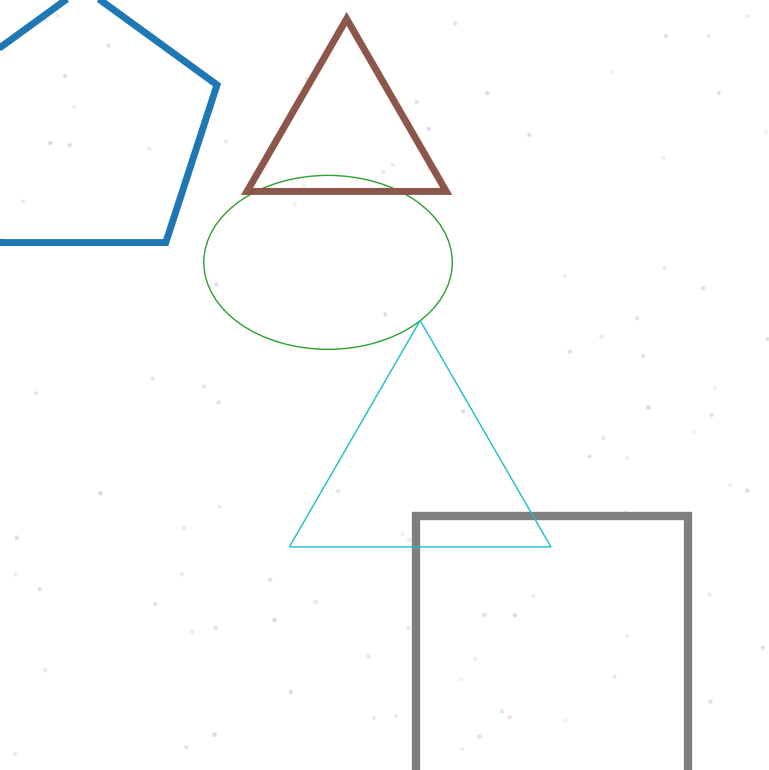[{"shape": "pentagon", "thickness": 2.5, "radius": 0.92, "center": [0.108, 0.833]}, {"shape": "oval", "thickness": 0.5, "radius": 0.81, "center": [0.426, 0.659]}, {"shape": "triangle", "thickness": 2.5, "radius": 0.75, "center": [0.45, 0.826]}, {"shape": "square", "thickness": 3, "radius": 0.88, "center": [0.717, 0.154]}, {"shape": "triangle", "thickness": 0.5, "radius": 0.98, "center": [0.546, 0.388]}]